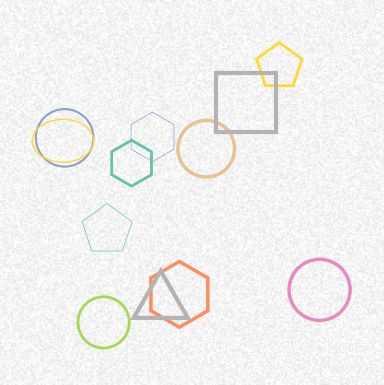[{"shape": "pentagon", "thickness": 0.5, "radius": 0.34, "center": [0.278, 0.403]}, {"shape": "hexagon", "thickness": 2, "radius": 0.3, "center": [0.342, 0.576]}, {"shape": "hexagon", "thickness": 2.5, "radius": 0.43, "center": [0.466, 0.235]}, {"shape": "circle", "thickness": 1.5, "radius": 0.37, "center": [0.168, 0.642]}, {"shape": "hexagon", "thickness": 0.5, "radius": 0.32, "center": [0.396, 0.644]}, {"shape": "circle", "thickness": 2.5, "radius": 0.4, "center": [0.83, 0.247]}, {"shape": "circle", "thickness": 2, "radius": 0.33, "center": [0.269, 0.163]}, {"shape": "oval", "thickness": 1, "radius": 0.4, "center": [0.163, 0.634]}, {"shape": "pentagon", "thickness": 2, "radius": 0.31, "center": [0.725, 0.828]}, {"shape": "circle", "thickness": 2.5, "radius": 0.37, "center": [0.536, 0.614]}, {"shape": "square", "thickness": 3, "radius": 0.39, "center": [0.64, 0.734]}, {"shape": "triangle", "thickness": 3, "radius": 0.41, "center": [0.418, 0.215]}]